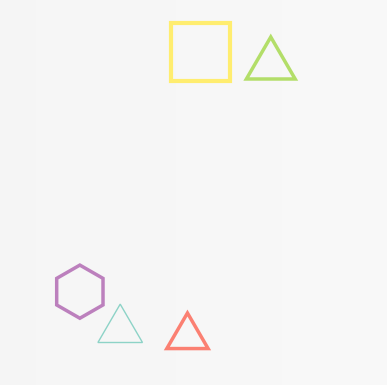[{"shape": "triangle", "thickness": 1, "radius": 0.33, "center": [0.31, 0.144]}, {"shape": "triangle", "thickness": 2.5, "radius": 0.31, "center": [0.484, 0.125]}, {"shape": "triangle", "thickness": 2.5, "radius": 0.36, "center": [0.699, 0.831]}, {"shape": "hexagon", "thickness": 2.5, "radius": 0.35, "center": [0.206, 0.242]}, {"shape": "square", "thickness": 3, "radius": 0.38, "center": [0.518, 0.866]}]